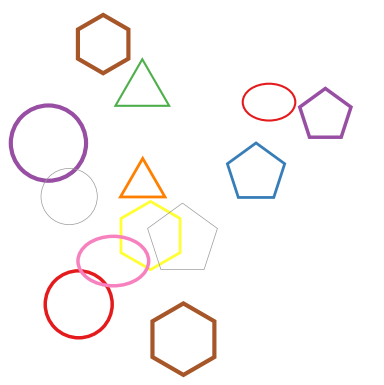[{"shape": "circle", "thickness": 2.5, "radius": 0.43, "center": [0.204, 0.21]}, {"shape": "oval", "thickness": 1.5, "radius": 0.34, "center": [0.699, 0.735]}, {"shape": "pentagon", "thickness": 2, "radius": 0.39, "center": [0.665, 0.55]}, {"shape": "triangle", "thickness": 1.5, "radius": 0.4, "center": [0.37, 0.766]}, {"shape": "circle", "thickness": 3, "radius": 0.49, "center": [0.126, 0.628]}, {"shape": "pentagon", "thickness": 2.5, "radius": 0.35, "center": [0.845, 0.7]}, {"shape": "triangle", "thickness": 2, "radius": 0.33, "center": [0.371, 0.522]}, {"shape": "hexagon", "thickness": 2, "radius": 0.44, "center": [0.391, 0.388]}, {"shape": "hexagon", "thickness": 3, "radius": 0.46, "center": [0.476, 0.119]}, {"shape": "hexagon", "thickness": 3, "radius": 0.38, "center": [0.268, 0.886]}, {"shape": "oval", "thickness": 2.5, "radius": 0.46, "center": [0.294, 0.322]}, {"shape": "pentagon", "thickness": 0.5, "radius": 0.48, "center": [0.474, 0.377]}, {"shape": "circle", "thickness": 0.5, "radius": 0.37, "center": [0.18, 0.489]}]